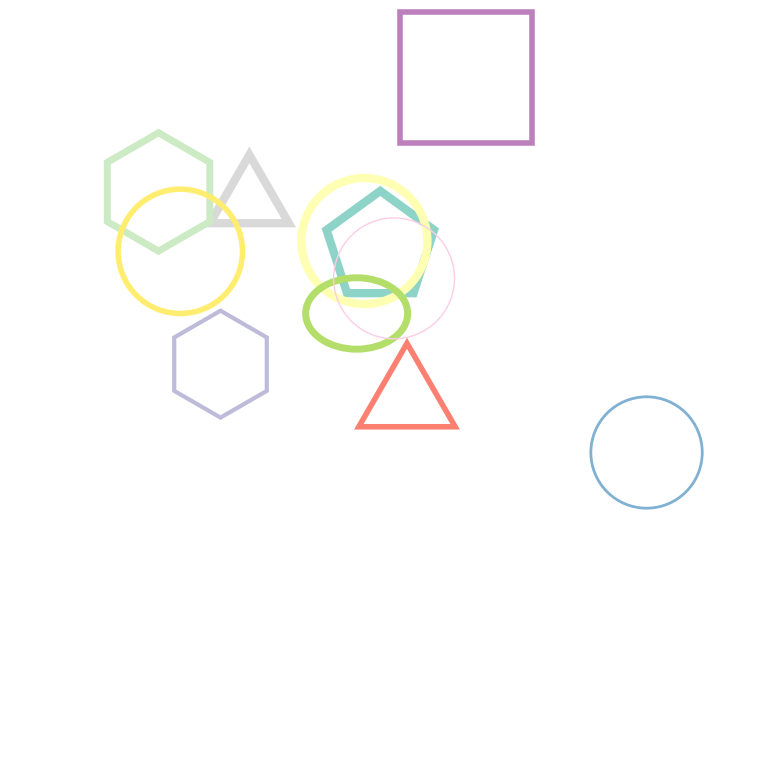[{"shape": "pentagon", "thickness": 3, "radius": 0.37, "center": [0.494, 0.679]}, {"shape": "circle", "thickness": 3, "radius": 0.41, "center": [0.473, 0.687]}, {"shape": "hexagon", "thickness": 1.5, "radius": 0.35, "center": [0.286, 0.527]}, {"shape": "triangle", "thickness": 2, "radius": 0.36, "center": [0.529, 0.482]}, {"shape": "circle", "thickness": 1, "radius": 0.36, "center": [0.84, 0.412]}, {"shape": "oval", "thickness": 2.5, "radius": 0.33, "center": [0.463, 0.593]}, {"shape": "circle", "thickness": 0.5, "radius": 0.39, "center": [0.512, 0.638]}, {"shape": "triangle", "thickness": 3, "radius": 0.3, "center": [0.324, 0.74]}, {"shape": "square", "thickness": 2, "radius": 0.43, "center": [0.605, 0.899]}, {"shape": "hexagon", "thickness": 2.5, "radius": 0.38, "center": [0.206, 0.751]}, {"shape": "circle", "thickness": 2, "radius": 0.4, "center": [0.234, 0.674]}]